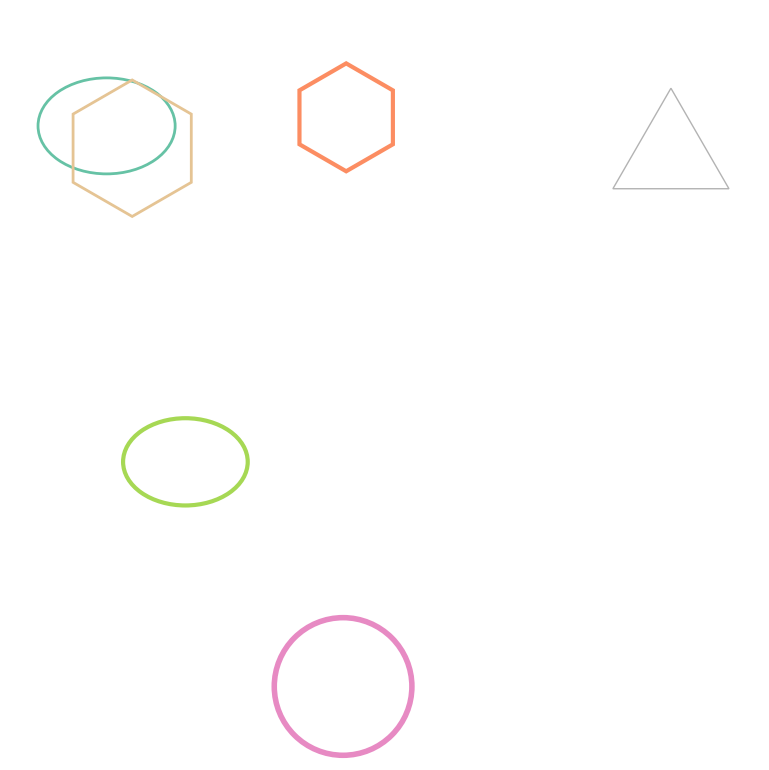[{"shape": "oval", "thickness": 1, "radius": 0.45, "center": [0.138, 0.837]}, {"shape": "hexagon", "thickness": 1.5, "radius": 0.35, "center": [0.45, 0.848]}, {"shape": "circle", "thickness": 2, "radius": 0.45, "center": [0.446, 0.108]}, {"shape": "oval", "thickness": 1.5, "radius": 0.4, "center": [0.241, 0.4]}, {"shape": "hexagon", "thickness": 1, "radius": 0.44, "center": [0.172, 0.808]}, {"shape": "triangle", "thickness": 0.5, "radius": 0.44, "center": [0.871, 0.798]}]